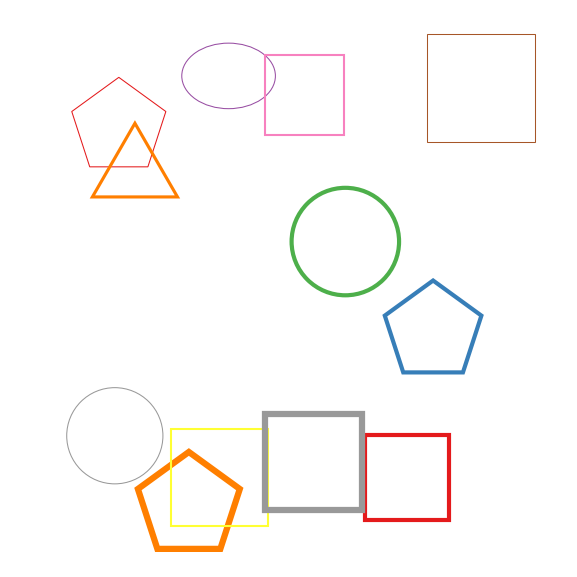[{"shape": "pentagon", "thickness": 0.5, "radius": 0.43, "center": [0.206, 0.78]}, {"shape": "square", "thickness": 2, "radius": 0.37, "center": [0.705, 0.172]}, {"shape": "pentagon", "thickness": 2, "radius": 0.44, "center": [0.75, 0.425]}, {"shape": "circle", "thickness": 2, "radius": 0.47, "center": [0.598, 0.581]}, {"shape": "oval", "thickness": 0.5, "radius": 0.41, "center": [0.396, 0.868]}, {"shape": "pentagon", "thickness": 3, "radius": 0.46, "center": [0.327, 0.124]}, {"shape": "triangle", "thickness": 1.5, "radius": 0.43, "center": [0.234, 0.701]}, {"shape": "square", "thickness": 1, "radius": 0.42, "center": [0.38, 0.172]}, {"shape": "square", "thickness": 0.5, "radius": 0.47, "center": [0.833, 0.847]}, {"shape": "square", "thickness": 1, "radius": 0.34, "center": [0.527, 0.835]}, {"shape": "circle", "thickness": 0.5, "radius": 0.42, "center": [0.199, 0.245]}, {"shape": "square", "thickness": 3, "radius": 0.42, "center": [0.543, 0.199]}]